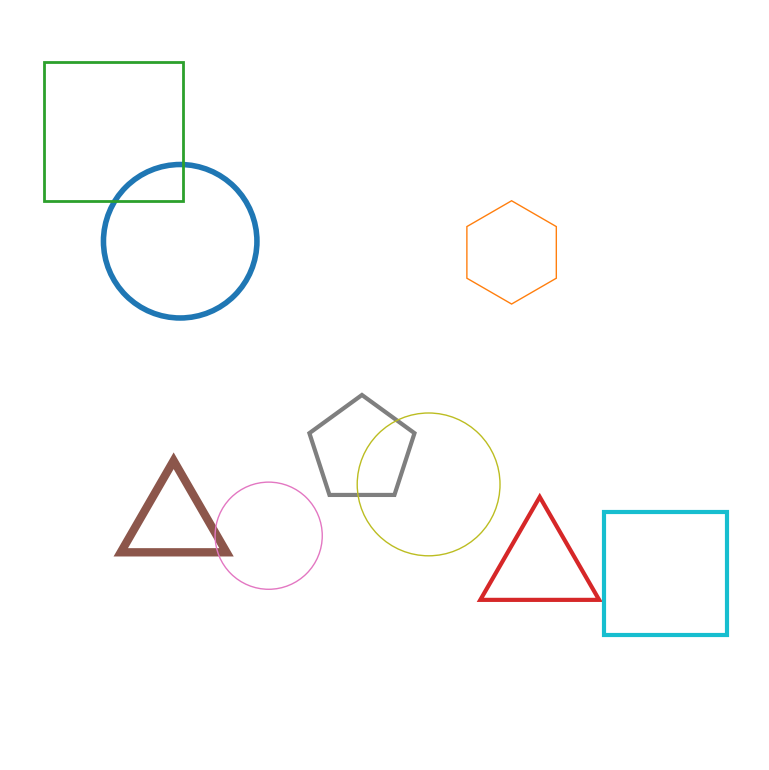[{"shape": "circle", "thickness": 2, "radius": 0.5, "center": [0.234, 0.687]}, {"shape": "hexagon", "thickness": 0.5, "radius": 0.34, "center": [0.664, 0.672]}, {"shape": "square", "thickness": 1, "radius": 0.45, "center": [0.147, 0.83]}, {"shape": "triangle", "thickness": 1.5, "radius": 0.45, "center": [0.701, 0.265]}, {"shape": "triangle", "thickness": 3, "radius": 0.4, "center": [0.226, 0.322]}, {"shape": "circle", "thickness": 0.5, "radius": 0.35, "center": [0.349, 0.304]}, {"shape": "pentagon", "thickness": 1.5, "radius": 0.36, "center": [0.47, 0.415]}, {"shape": "circle", "thickness": 0.5, "radius": 0.46, "center": [0.557, 0.371]}, {"shape": "square", "thickness": 1.5, "radius": 0.4, "center": [0.865, 0.255]}]